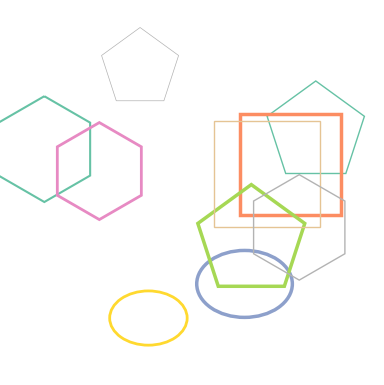[{"shape": "pentagon", "thickness": 1, "radius": 0.66, "center": [0.82, 0.657]}, {"shape": "hexagon", "thickness": 1.5, "radius": 0.69, "center": [0.115, 0.613]}, {"shape": "square", "thickness": 2.5, "radius": 0.66, "center": [0.753, 0.574]}, {"shape": "oval", "thickness": 2.5, "radius": 0.62, "center": [0.635, 0.263]}, {"shape": "hexagon", "thickness": 2, "radius": 0.63, "center": [0.258, 0.556]}, {"shape": "pentagon", "thickness": 2.5, "radius": 0.73, "center": [0.653, 0.375]}, {"shape": "oval", "thickness": 2, "radius": 0.5, "center": [0.386, 0.174]}, {"shape": "square", "thickness": 1, "radius": 0.69, "center": [0.693, 0.548]}, {"shape": "pentagon", "thickness": 0.5, "radius": 0.53, "center": [0.364, 0.823]}, {"shape": "hexagon", "thickness": 1, "radius": 0.68, "center": [0.777, 0.409]}]